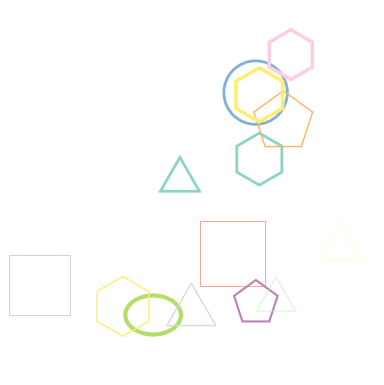[{"shape": "hexagon", "thickness": 2, "radius": 0.34, "center": [0.674, 0.587]}, {"shape": "triangle", "thickness": 2, "radius": 0.29, "center": [0.467, 0.533]}, {"shape": "triangle", "thickness": 0.5, "radius": 0.33, "center": [0.884, 0.357]}, {"shape": "square", "thickness": 0.5, "radius": 0.39, "center": [0.103, 0.26]}, {"shape": "square", "thickness": 0.5, "radius": 0.42, "center": [0.604, 0.342]}, {"shape": "circle", "thickness": 2, "radius": 0.41, "center": [0.664, 0.759]}, {"shape": "pentagon", "thickness": 1, "radius": 0.4, "center": [0.736, 0.684]}, {"shape": "oval", "thickness": 3, "radius": 0.36, "center": [0.398, 0.182]}, {"shape": "hexagon", "thickness": 2.5, "radius": 0.32, "center": [0.755, 0.858]}, {"shape": "triangle", "thickness": 1, "radius": 0.37, "center": [0.497, 0.191]}, {"shape": "pentagon", "thickness": 1.5, "radius": 0.3, "center": [0.665, 0.213]}, {"shape": "triangle", "thickness": 0.5, "radius": 0.29, "center": [0.717, 0.221]}, {"shape": "hexagon", "thickness": 2.5, "radius": 0.35, "center": [0.673, 0.754]}, {"shape": "hexagon", "thickness": 1, "radius": 0.39, "center": [0.32, 0.204]}]